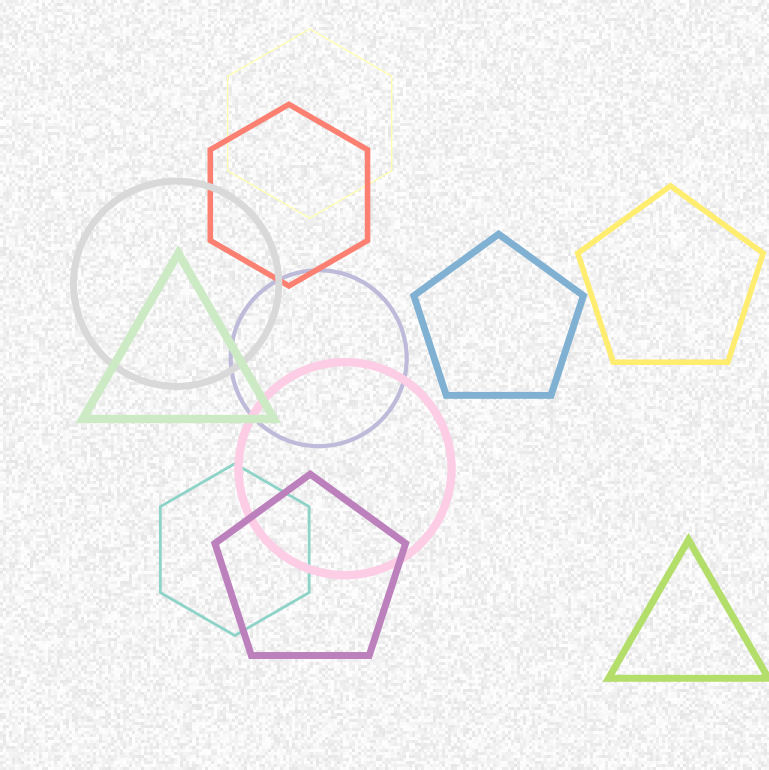[{"shape": "hexagon", "thickness": 1, "radius": 0.56, "center": [0.305, 0.286]}, {"shape": "hexagon", "thickness": 0.5, "radius": 0.61, "center": [0.402, 0.84]}, {"shape": "circle", "thickness": 1.5, "radius": 0.57, "center": [0.414, 0.535]}, {"shape": "hexagon", "thickness": 2, "radius": 0.59, "center": [0.375, 0.747]}, {"shape": "pentagon", "thickness": 2.5, "radius": 0.58, "center": [0.648, 0.58]}, {"shape": "triangle", "thickness": 2.5, "radius": 0.6, "center": [0.894, 0.179]}, {"shape": "circle", "thickness": 3, "radius": 0.69, "center": [0.448, 0.391]}, {"shape": "circle", "thickness": 2.5, "radius": 0.67, "center": [0.229, 0.631]}, {"shape": "pentagon", "thickness": 2.5, "radius": 0.65, "center": [0.403, 0.254]}, {"shape": "triangle", "thickness": 3, "radius": 0.72, "center": [0.232, 0.528]}, {"shape": "pentagon", "thickness": 2, "radius": 0.63, "center": [0.871, 0.632]}]